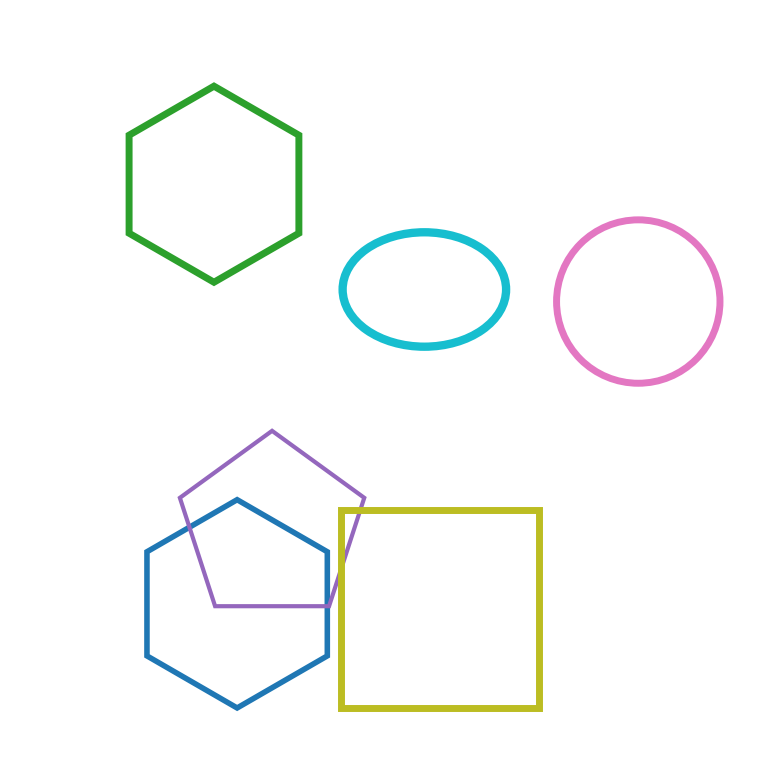[{"shape": "hexagon", "thickness": 2, "radius": 0.68, "center": [0.308, 0.216]}, {"shape": "hexagon", "thickness": 2.5, "radius": 0.64, "center": [0.278, 0.761]}, {"shape": "pentagon", "thickness": 1.5, "radius": 0.63, "center": [0.353, 0.315]}, {"shape": "circle", "thickness": 2.5, "radius": 0.53, "center": [0.829, 0.608]}, {"shape": "square", "thickness": 2.5, "radius": 0.64, "center": [0.571, 0.21]}, {"shape": "oval", "thickness": 3, "radius": 0.53, "center": [0.551, 0.624]}]